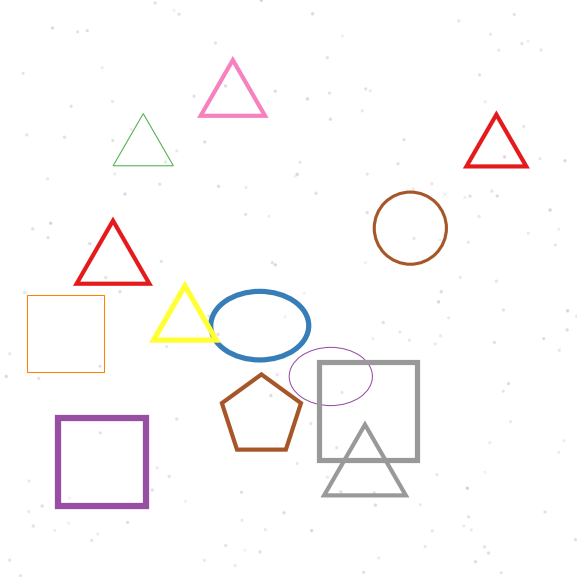[{"shape": "triangle", "thickness": 2, "radius": 0.3, "center": [0.86, 0.741]}, {"shape": "triangle", "thickness": 2, "radius": 0.36, "center": [0.196, 0.544]}, {"shape": "oval", "thickness": 2.5, "radius": 0.42, "center": [0.45, 0.435]}, {"shape": "triangle", "thickness": 0.5, "radius": 0.3, "center": [0.248, 0.742]}, {"shape": "oval", "thickness": 0.5, "radius": 0.36, "center": [0.573, 0.347]}, {"shape": "square", "thickness": 3, "radius": 0.38, "center": [0.177, 0.2]}, {"shape": "square", "thickness": 0.5, "radius": 0.34, "center": [0.113, 0.421]}, {"shape": "triangle", "thickness": 2.5, "radius": 0.31, "center": [0.32, 0.442]}, {"shape": "pentagon", "thickness": 2, "radius": 0.36, "center": [0.453, 0.279]}, {"shape": "circle", "thickness": 1.5, "radius": 0.31, "center": [0.711, 0.604]}, {"shape": "triangle", "thickness": 2, "radius": 0.32, "center": [0.403, 0.831]}, {"shape": "square", "thickness": 2.5, "radius": 0.43, "center": [0.637, 0.287]}, {"shape": "triangle", "thickness": 2, "radius": 0.41, "center": [0.632, 0.182]}]